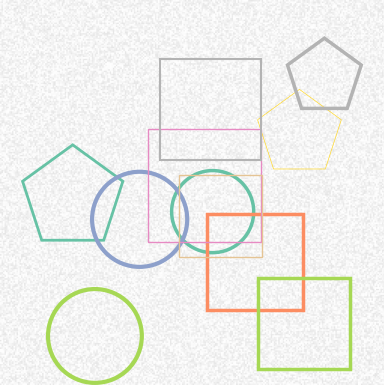[{"shape": "circle", "thickness": 2.5, "radius": 0.53, "center": [0.552, 0.45]}, {"shape": "pentagon", "thickness": 2, "radius": 0.68, "center": [0.189, 0.487]}, {"shape": "square", "thickness": 2.5, "radius": 0.62, "center": [0.663, 0.319]}, {"shape": "circle", "thickness": 3, "radius": 0.62, "center": [0.363, 0.43]}, {"shape": "square", "thickness": 1, "radius": 0.73, "center": [0.532, 0.518]}, {"shape": "square", "thickness": 2.5, "radius": 0.59, "center": [0.789, 0.159]}, {"shape": "circle", "thickness": 3, "radius": 0.61, "center": [0.247, 0.127]}, {"shape": "pentagon", "thickness": 0.5, "radius": 0.57, "center": [0.778, 0.654]}, {"shape": "square", "thickness": 1, "radius": 0.53, "center": [0.573, 0.44]}, {"shape": "pentagon", "thickness": 2.5, "radius": 0.5, "center": [0.843, 0.8]}, {"shape": "square", "thickness": 1.5, "radius": 0.66, "center": [0.547, 0.716]}]